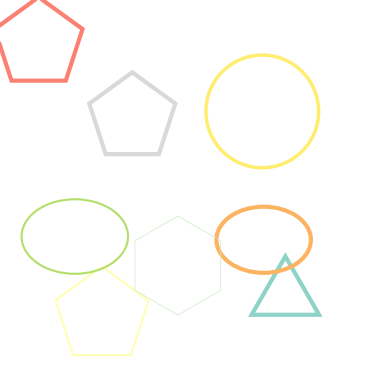[{"shape": "triangle", "thickness": 3, "radius": 0.51, "center": [0.741, 0.233]}, {"shape": "pentagon", "thickness": 1.5, "radius": 0.64, "center": [0.265, 0.181]}, {"shape": "pentagon", "thickness": 3, "radius": 0.6, "center": [0.1, 0.888]}, {"shape": "oval", "thickness": 3, "radius": 0.61, "center": [0.685, 0.377]}, {"shape": "oval", "thickness": 1.5, "radius": 0.69, "center": [0.194, 0.386]}, {"shape": "pentagon", "thickness": 3, "radius": 0.59, "center": [0.344, 0.695]}, {"shape": "hexagon", "thickness": 0.5, "radius": 0.64, "center": [0.462, 0.31]}, {"shape": "circle", "thickness": 2.5, "radius": 0.73, "center": [0.681, 0.711]}]